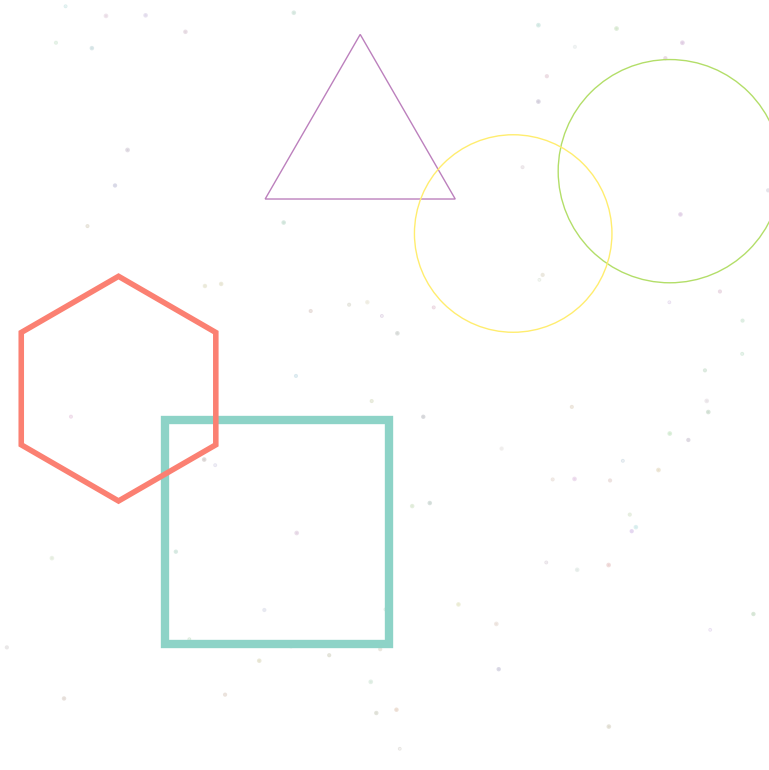[{"shape": "square", "thickness": 3, "radius": 0.73, "center": [0.36, 0.309]}, {"shape": "hexagon", "thickness": 2, "radius": 0.73, "center": [0.154, 0.495]}, {"shape": "circle", "thickness": 0.5, "radius": 0.72, "center": [0.87, 0.778]}, {"shape": "triangle", "thickness": 0.5, "radius": 0.71, "center": [0.468, 0.813]}, {"shape": "circle", "thickness": 0.5, "radius": 0.64, "center": [0.666, 0.697]}]